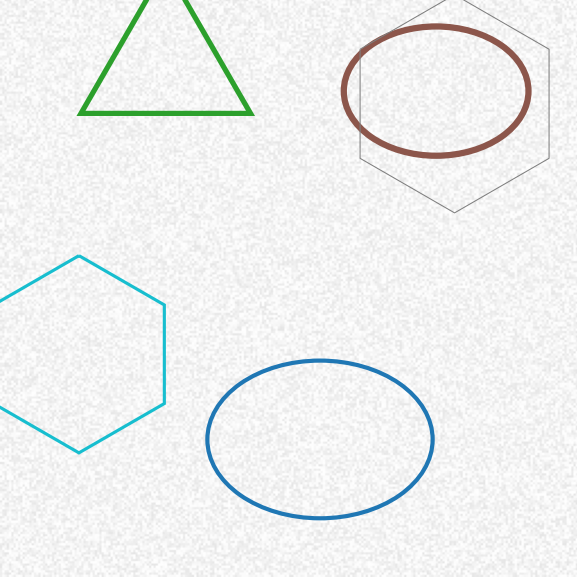[{"shape": "oval", "thickness": 2, "radius": 0.98, "center": [0.554, 0.238]}, {"shape": "triangle", "thickness": 2.5, "radius": 0.85, "center": [0.287, 0.888]}, {"shape": "oval", "thickness": 3, "radius": 0.8, "center": [0.755, 0.841]}, {"shape": "hexagon", "thickness": 0.5, "radius": 0.94, "center": [0.787, 0.819]}, {"shape": "hexagon", "thickness": 1.5, "radius": 0.85, "center": [0.137, 0.386]}]